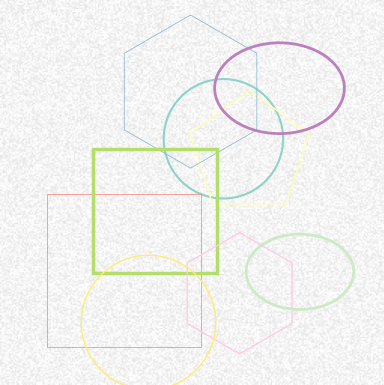[{"shape": "circle", "thickness": 1.5, "radius": 0.78, "center": [0.58, 0.64]}, {"shape": "pentagon", "thickness": 1, "radius": 0.81, "center": [0.648, 0.602]}, {"shape": "square", "thickness": 0.5, "radius": 1.0, "center": [0.322, 0.297]}, {"shape": "hexagon", "thickness": 0.5, "radius": 0.99, "center": [0.495, 0.762]}, {"shape": "square", "thickness": 2.5, "radius": 0.8, "center": [0.402, 0.452]}, {"shape": "hexagon", "thickness": 1, "radius": 0.79, "center": [0.622, 0.238]}, {"shape": "oval", "thickness": 2, "radius": 0.84, "center": [0.726, 0.771]}, {"shape": "oval", "thickness": 2, "radius": 0.7, "center": [0.779, 0.294]}, {"shape": "circle", "thickness": 1, "radius": 0.87, "center": [0.386, 0.162]}]